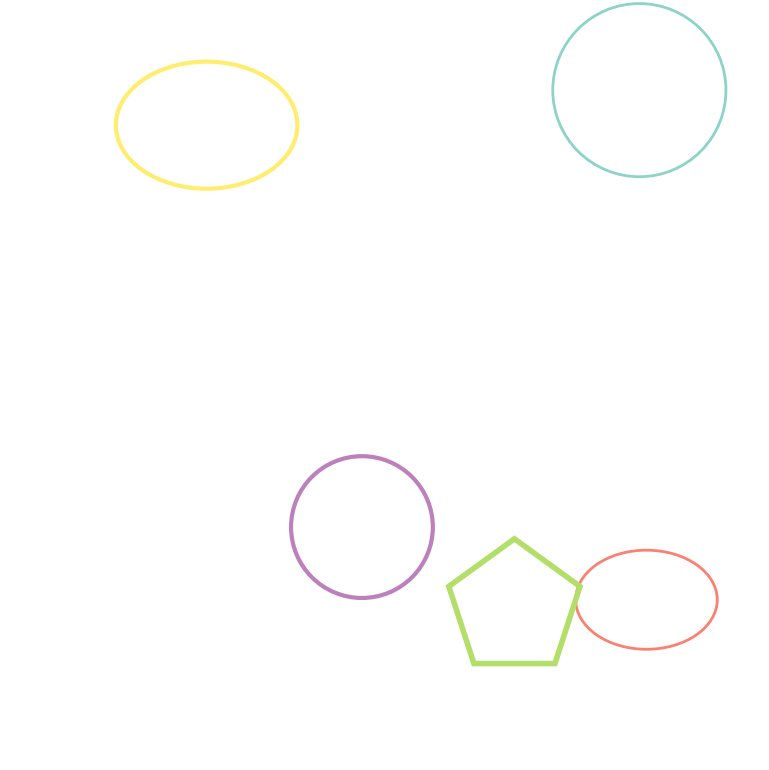[{"shape": "circle", "thickness": 1, "radius": 0.56, "center": [0.83, 0.883]}, {"shape": "oval", "thickness": 1, "radius": 0.46, "center": [0.84, 0.221]}, {"shape": "pentagon", "thickness": 2, "radius": 0.45, "center": [0.668, 0.211]}, {"shape": "circle", "thickness": 1.5, "radius": 0.46, "center": [0.47, 0.315]}, {"shape": "oval", "thickness": 1.5, "radius": 0.59, "center": [0.268, 0.837]}]